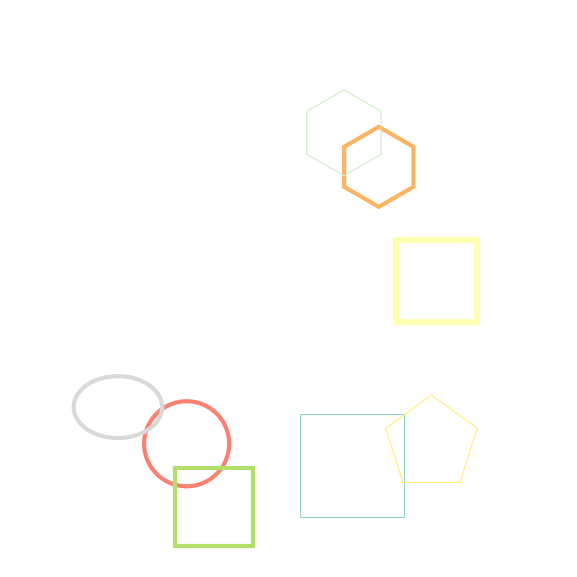[{"shape": "square", "thickness": 0.5, "radius": 0.45, "center": [0.61, 0.193]}, {"shape": "square", "thickness": 3, "radius": 0.35, "center": [0.756, 0.513]}, {"shape": "circle", "thickness": 2, "radius": 0.37, "center": [0.323, 0.231]}, {"shape": "hexagon", "thickness": 2, "radius": 0.35, "center": [0.656, 0.71]}, {"shape": "square", "thickness": 2, "radius": 0.34, "center": [0.371, 0.121]}, {"shape": "oval", "thickness": 2, "radius": 0.38, "center": [0.204, 0.294]}, {"shape": "hexagon", "thickness": 0.5, "radius": 0.37, "center": [0.596, 0.769]}, {"shape": "pentagon", "thickness": 0.5, "radius": 0.42, "center": [0.747, 0.231]}]